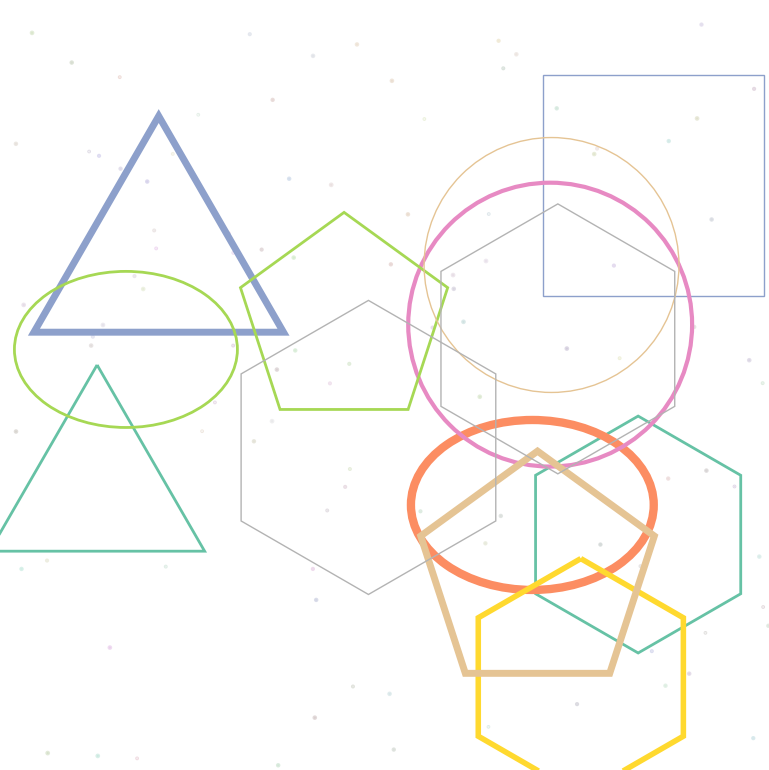[{"shape": "triangle", "thickness": 1, "radius": 0.81, "center": [0.126, 0.365]}, {"shape": "hexagon", "thickness": 1, "radius": 0.77, "center": [0.829, 0.306]}, {"shape": "oval", "thickness": 3, "radius": 0.79, "center": [0.691, 0.344]}, {"shape": "triangle", "thickness": 2.5, "radius": 0.94, "center": [0.206, 0.662]}, {"shape": "square", "thickness": 0.5, "radius": 0.72, "center": [0.849, 0.759]}, {"shape": "circle", "thickness": 1.5, "radius": 0.92, "center": [0.715, 0.578]}, {"shape": "oval", "thickness": 1, "radius": 0.72, "center": [0.164, 0.546]}, {"shape": "pentagon", "thickness": 1, "radius": 0.71, "center": [0.447, 0.583]}, {"shape": "hexagon", "thickness": 2, "radius": 0.77, "center": [0.754, 0.121]}, {"shape": "circle", "thickness": 0.5, "radius": 0.83, "center": [0.716, 0.656]}, {"shape": "pentagon", "thickness": 2.5, "radius": 0.8, "center": [0.698, 0.255]}, {"shape": "hexagon", "thickness": 0.5, "radius": 0.88, "center": [0.724, 0.56]}, {"shape": "hexagon", "thickness": 0.5, "radius": 0.95, "center": [0.478, 0.419]}]